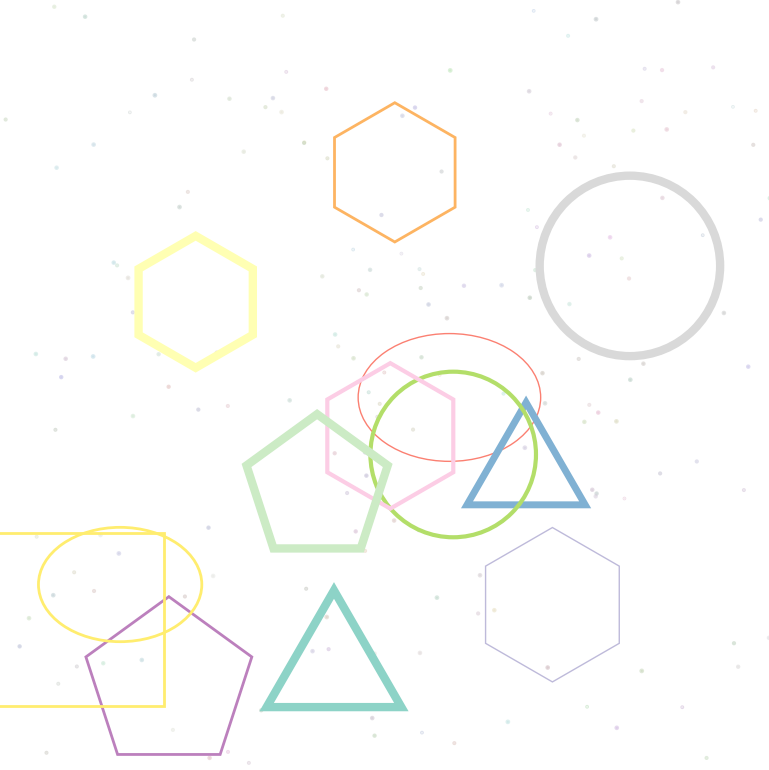[{"shape": "triangle", "thickness": 3, "radius": 0.5, "center": [0.434, 0.132]}, {"shape": "hexagon", "thickness": 3, "radius": 0.43, "center": [0.254, 0.608]}, {"shape": "hexagon", "thickness": 0.5, "radius": 0.5, "center": [0.717, 0.215]}, {"shape": "oval", "thickness": 0.5, "radius": 0.59, "center": [0.584, 0.484]}, {"shape": "triangle", "thickness": 2.5, "radius": 0.44, "center": [0.683, 0.389]}, {"shape": "hexagon", "thickness": 1, "radius": 0.45, "center": [0.513, 0.776]}, {"shape": "circle", "thickness": 1.5, "radius": 0.54, "center": [0.589, 0.41]}, {"shape": "hexagon", "thickness": 1.5, "radius": 0.47, "center": [0.507, 0.434]}, {"shape": "circle", "thickness": 3, "radius": 0.59, "center": [0.818, 0.655]}, {"shape": "pentagon", "thickness": 1, "radius": 0.57, "center": [0.219, 0.112]}, {"shape": "pentagon", "thickness": 3, "radius": 0.48, "center": [0.412, 0.366]}, {"shape": "square", "thickness": 1, "radius": 0.56, "center": [0.1, 0.195]}, {"shape": "oval", "thickness": 1, "radius": 0.53, "center": [0.156, 0.241]}]